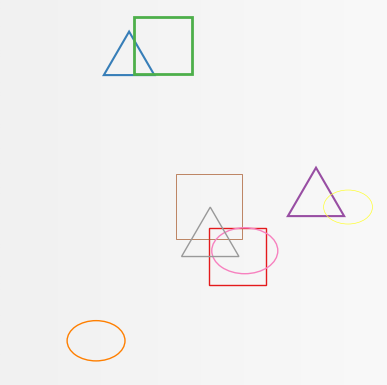[{"shape": "square", "thickness": 1, "radius": 0.37, "center": [0.613, 0.333]}, {"shape": "triangle", "thickness": 1.5, "radius": 0.38, "center": [0.333, 0.843]}, {"shape": "square", "thickness": 2, "radius": 0.37, "center": [0.421, 0.883]}, {"shape": "triangle", "thickness": 1.5, "radius": 0.42, "center": [0.815, 0.481]}, {"shape": "oval", "thickness": 1, "radius": 0.37, "center": [0.248, 0.115]}, {"shape": "oval", "thickness": 0.5, "radius": 0.32, "center": [0.898, 0.462]}, {"shape": "square", "thickness": 0.5, "radius": 0.43, "center": [0.539, 0.463]}, {"shape": "oval", "thickness": 1, "radius": 0.43, "center": [0.632, 0.349]}, {"shape": "triangle", "thickness": 1, "radius": 0.43, "center": [0.543, 0.376]}]